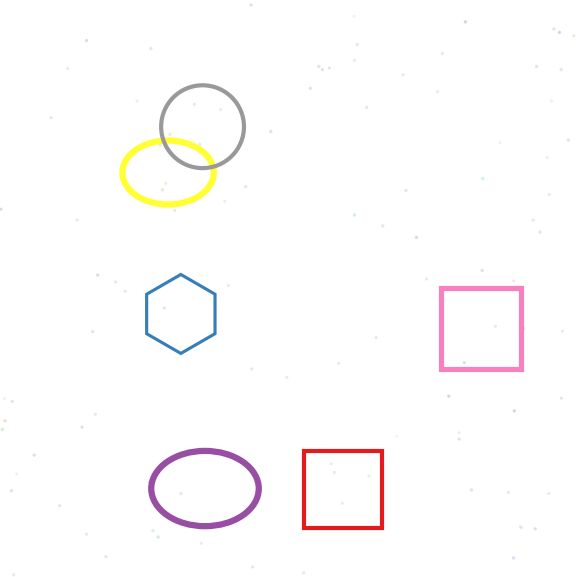[{"shape": "square", "thickness": 2, "radius": 0.33, "center": [0.594, 0.152]}, {"shape": "hexagon", "thickness": 1.5, "radius": 0.34, "center": [0.313, 0.455]}, {"shape": "oval", "thickness": 3, "radius": 0.47, "center": [0.355, 0.153]}, {"shape": "oval", "thickness": 3, "radius": 0.4, "center": [0.291, 0.7]}, {"shape": "square", "thickness": 2.5, "radius": 0.35, "center": [0.833, 0.431]}, {"shape": "circle", "thickness": 2, "radius": 0.36, "center": [0.351, 0.78]}]